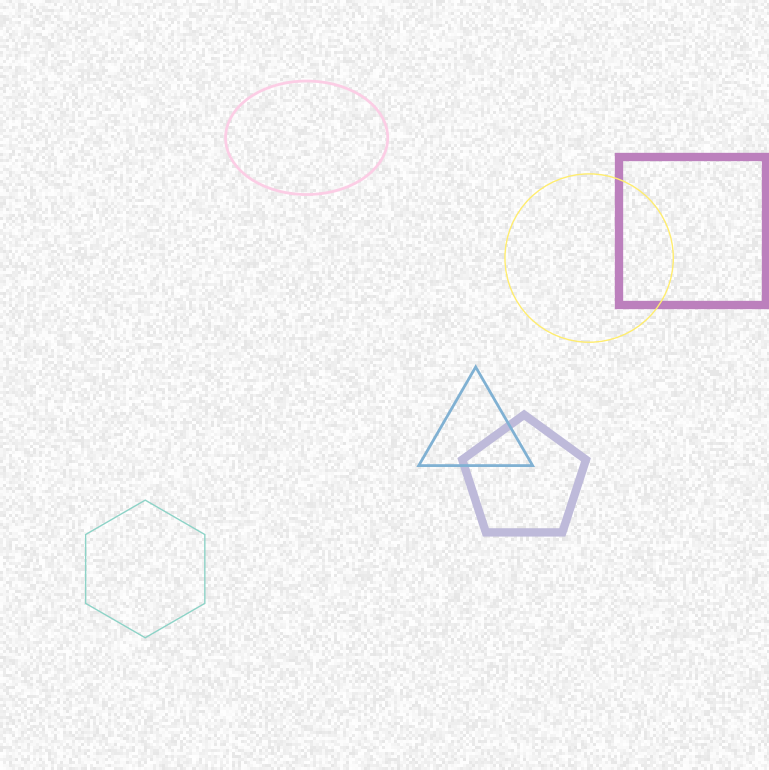[{"shape": "hexagon", "thickness": 0.5, "radius": 0.45, "center": [0.189, 0.261]}, {"shape": "pentagon", "thickness": 3, "radius": 0.42, "center": [0.681, 0.377]}, {"shape": "triangle", "thickness": 1, "radius": 0.43, "center": [0.618, 0.438]}, {"shape": "oval", "thickness": 1, "radius": 0.53, "center": [0.398, 0.821]}, {"shape": "square", "thickness": 3, "radius": 0.48, "center": [0.9, 0.7]}, {"shape": "circle", "thickness": 0.5, "radius": 0.55, "center": [0.765, 0.665]}]